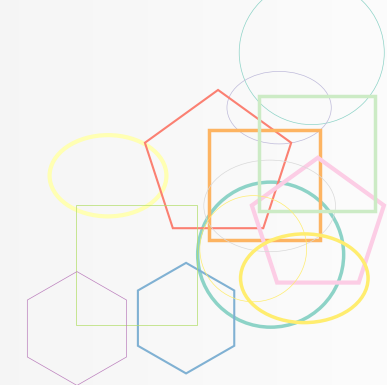[{"shape": "circle", "thickness": 0.5, "radius": 0.94, "center": [0.805, 0.863]}, {"shape": "circle", "thickness": 2.5, "radius": 0.94, "center": [0.699, 0.339]}, {"shape": "oval", "thickness": 3, "radius": 0.75, "center": [0.279, 0.544]}, {"shape": "oval", "thickness": 0.5, "radius": 0.67, "center": [0.72, 0.72]}, {"shape": "pentagon", "thickness": 1.5, "radius": 0.99, "center": [0.563, 0.568]}, {"shape": "hexagon", "thickness": 1.5, "radius": 0.72, "center": [0.48, 0.174]}, {"shape": "square", "thickness": 2.5, "radius": 0.72, "center": [0.683, 0.52]}, {"shape": "square", "thickness": 0.5, "radius": 0.78, "center": [0.352, 0.311]}, {"shape": "pentagon", "thickness": 3, "radius": 0.9, "center": [0.82, 0.411]}, {"shape": "oval", "thickness": 0.5, "radius": 0.85, "center": [0.696, 0.465]}, {"shape": "hexagon", "thickness": 0.5, "radius": 0.74, "center": [0.199, 0.147]}, {"shape": "square", "thickness": 2.5, "radius": 0.74, "center": [0.818, 0.601]}, {"shape": "circle", "thickness": 0.5, "radius": 0.69, "center": [0.654, 0.354]}, {"shape": "oval", "thickness": 2.5, "radius": 0.82, "center": [0.785, 0.277]}]